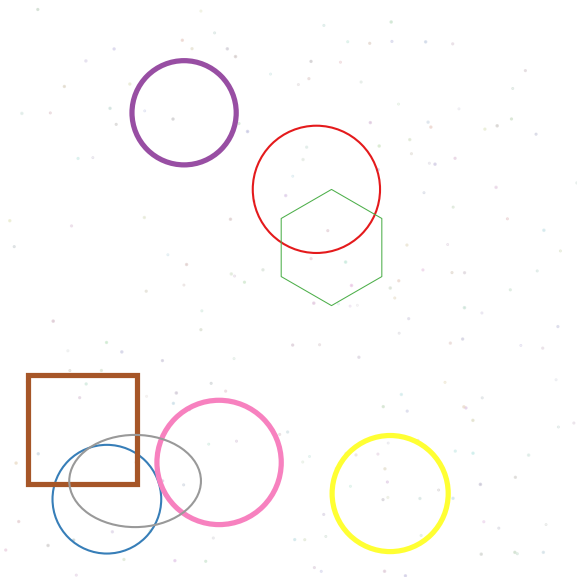[{"shape": "circle", "thickness": 1, "radius": 0.55, "center": [0.548, 0.671]}, {"shape": "circle", "thickness": 1, "radius": 0.47, "center": [0.185, 0.135]}, {"shape": "hexagon", "thickness": 0.5, "radius": 0.5, "center": [0.574, 0.571]}, {"shape": "circle", "thickness": 2.5, "radius": 0.45, "center": [0.319, 0.804]}, {"shape": "circle", "thickness": 2.5, "radius": 0.5, "center": [0.676, 0.145]}, {"shape": "square", "thickness": 2.5, "radius": 0.47, "center": [0.143, 0.256]}, {"shape": "circle", "thickness": 2.5, "radius": 0.54, "center": [0.379, 0.198]}, {"shape": "oval", "thickness": 1, "radius": 0.57, "center": [0.234, 0.166]}]